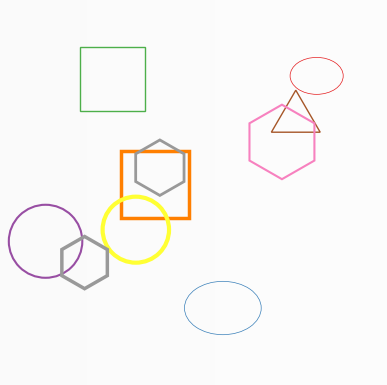[{"shape": "oval", "thickness": 0.5, "radius": 0.34, "center": [0.817, 0.803]}, {"shape": "oval", "thickness": 0.5, "radius": 0.5, "center": [0.575, 0.2]}, {"shape": "square", "thickness": 1, "radius": 0.42, "center": [0.291, 0.795]}, {"shape": "circle", "thickness": 1.5, "radius": 0.47, "center": [0.118, 0.373]}, {"shape": "square", "thickness": 2.5, "radius": 0.43, "center": [0.4, 0.52]}, {"shape": "circle", "thickness": 3, "radius": 0.43, "center": [0.351, 0.403]}, {"shape": "triangle", "thickness": 1, "radius": 0.36, "center": [0.763, 0.693]}, {"shape": "hexagon", "thickness": 1.5, "radius": 0.48, "center": [0.728, 0.631]}, {"shape": "hexagon", "thickness": 2, "radius": 0.36, "center": [0.413, 0.564]}, {"shape": "hexagon", "thickness": 2.5, "radius": 0.34, "center": [0.218, 0.318]}]